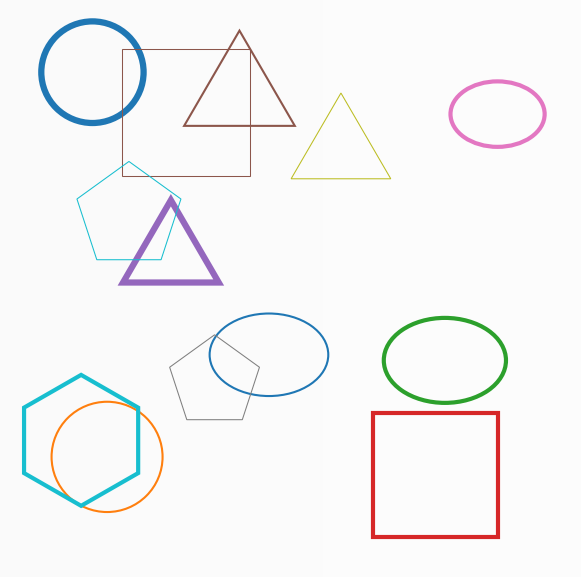[{"shape": "circle", "thickness": 3, "radius": 0.44, "center": [0.159, 0.874]}, {"shape": "oval", "thickness": 1, "radius": 0.51, "center": [0.463, 0.385]}, {"shape": "circle", "thickness": 1, "radius": 0.48, "center": [0.184, 0.208]}, {"shape": "oval", "thickness": 2, "radius": 0.53, "center": [0.765, 0.375]}, {"shape": "square", "thickness": 2, "radius": 0.54, "center": [0.75, 0.177]}, {"shape": "triangle", "thickness": 3, "radius": 0.48, "center": [0.294, 0.557]}, {"shape": "square", "thickness": 0.5, "radius": 0.55, "center": [0.32, 0.804]}, {"shape": "triangle", "thickness": 1, "radius": 0.55, "center": [0.412, 0.836]}, {"shape": "oval", "thickness": 2, "radius": 0.4, "center": [0.856, 0.802]}, {"shape": "pentagon", "thickness": 0.5, "radius": 0.41, "center": [0.369, 0.338]}, {"shape": "triangle", "thickness": 0.5, "radius": 0.49, "center": [0.587, 0.739]}, {"shape": "pentagon", "thickness": 0.5, "radius": 0.47, "center": [0.222, 0.625]}, {"shape": "hexagon", "thickness": 2, "radius": 0.57, "center": [0.14, 0.237]}]